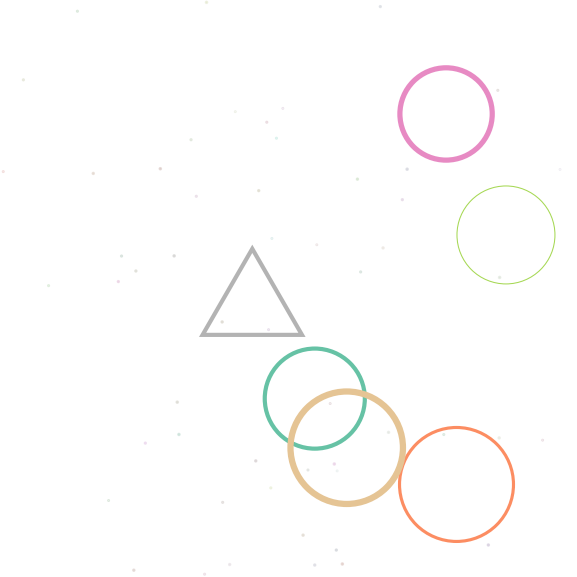[{"shape": "circle", "thickness": 2, "radius": 0.43, "center": [0.545, 0.309]}, {"shape": "circle", "thickness": 1.5, "radius": 0.49, "center": [0.79, 0.16]}, {"shape": "circle", "thickness": 2.5, "radius": 0.4, "center": [0.772, 0.802]}, {"shape": "circle", "thickness": 0.5, "radius": 0.42, "center": [0.876, 0.592]}, {"shape": "circle", "thickness": 3, "radius": 0.49, "center": [0.6, 0.224]}, {"shape": "triangle", "thickness": 2, "radius": 0.5, "center": [0.437, 0.469]}]